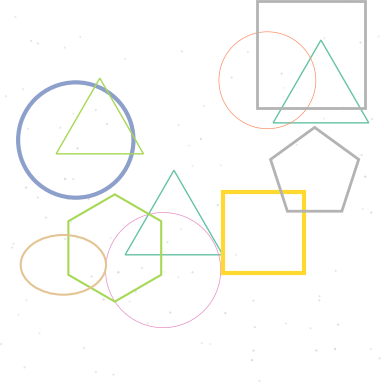[{"shape": "triangle", "thickness": 1, "radius": 0.72, "center": [0.834, 0.753]}, {"shape": "triangle", "thickness": 1, "radius": 0.73, "center": [0.452, 0.411]}, {"shape": "circle", "thickness": 0.5, "radius": 0.63, "center": [0.694, 0.792]}, {"shape": "circle", "thickness": 3, "radius": 0.75, "center": [0.197, 0.636]}, {"shape": "circle", "thickness": 0.5, "radius": 0.75, "center": [0.424, 0.298]}, {"shape": "triangle", "thickness": 1, "radius": 0.65, "center": [0.259, 0.666]}, {"shape": "hexagon", "thickness": 1.5, "radius": 0.7, "center": [0.298, 0.356]}, {"shape": "square", "thickness": 3, "radius": 0.53, "center": [0.684, 0.396]}, {"shape": "oval", "thickness": 1.5, "radius": 0.55, "center": [0.165, 0.312]}, {"shape": "pentagon", "thickness": 2, "radius": 0.6, "center": [0.817, 0.549]}, {"shape": "square", "thickness": 2, "radius": 0.7, "center": [0.807, 0.858]}]